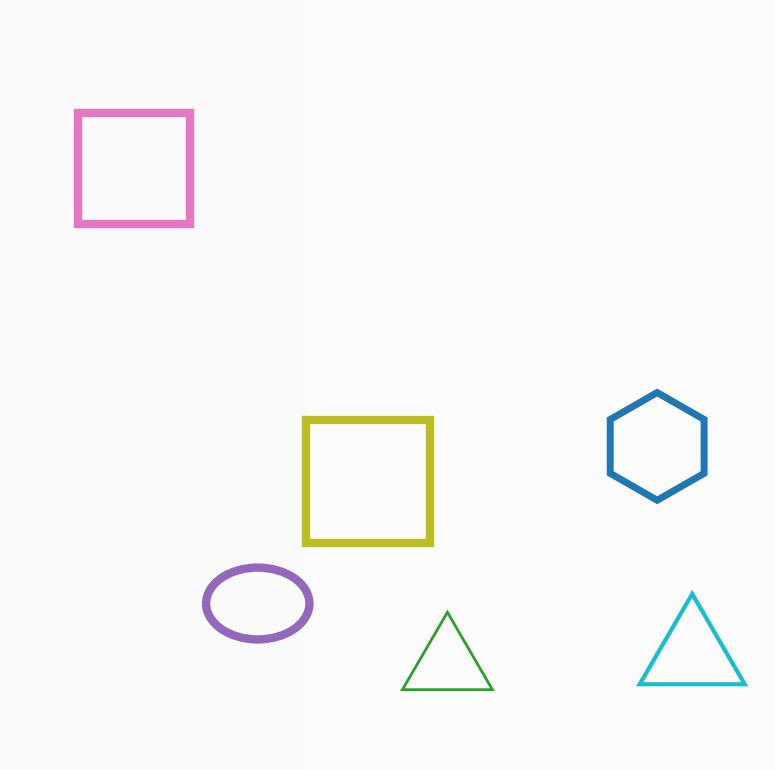[{"shape": "hexagon", "thickness": 2.5, "radius": 0.35, "center": [0.848, 0.42]}, {"shape": "triangle", "thickness": 1, "radius": 0.34, "center": [0.577, 0.138]}, {"shape": "oval", "thickness": 3, "radius": 0.33, "center": [0.333, 0.216]}, {"shape": "square", "thickness": 3, "radius": 0.36, "center": [0.173, 0.781]}, {"shape": "square", "thickness": 3, "radius": 0.4, "center": [0.475, 0.375]}, {"shape": "triangle", "thickness": 1.5, "radius": 0.39, "center": [0.893, 0.15]}]